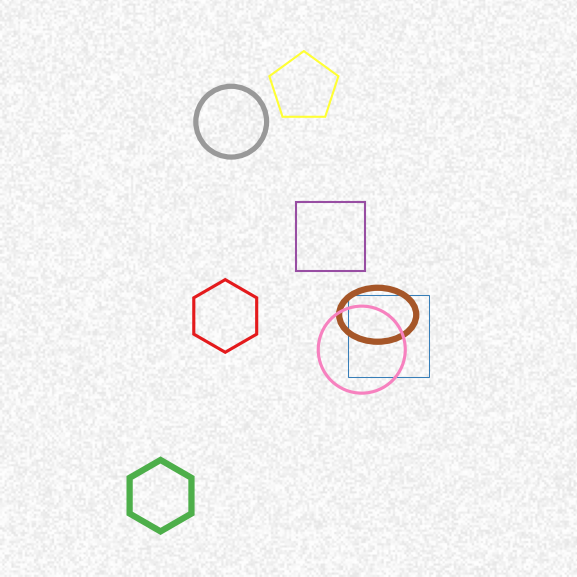[{"shape": "hexagon", "thickness": 1.5, "radius": 0.31, "center": [0.39, 0.452]}, {"shape": "square", "thickness": 0.5, "radius": 0.35, "center": [0.673, 0.417]}, {"shape": "hexagon", "thickness": 3, "radius": 0.31, "center": [0.278, 0.141]}, {"shape": "square", "thickness": 1, "radius": 0.3, "center": [0.572, 0.59]}, {"shape": "pentagon", "thickness": 1, "radius": 0.31, "center": [0.526, 0.848]}, {"shape": "oval", "thickness": 3, "radius": 0.33, "center": [0.654, 0.454]}, {"shape": "circle", "thickness": 1.5, "radius": 0.38, "center": [0.626, 0.394]}, {"shape": "circle", "thickness": 2.5, "radius": 0.31, "center": [0.4, 0.788]}]